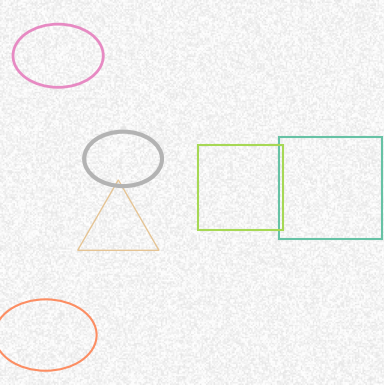[{"shape": "square", "thickness": 1.5, "radius": 0.67, "center": [0.859, 0.512]}, {"shape": "oval", "thickness": 1.5, "radius": 0.66, "center": [0.118, 0.13]}, {"shape": "oval", "thickness": 2, "radius": 0.59, "center": [0.151, 0.855]}, {"shape": "square", "thickness": 1.5, "radius": 0.55, "center": [0.625, 0.513]}, {"shape": "triangle", "thickness": 1, "radius": 0.61, "center": [0.307, 0.411]}, {"shape": "oval", "thickness": 3, "radius": 0.51, "center": [0.32, 0.587]}]